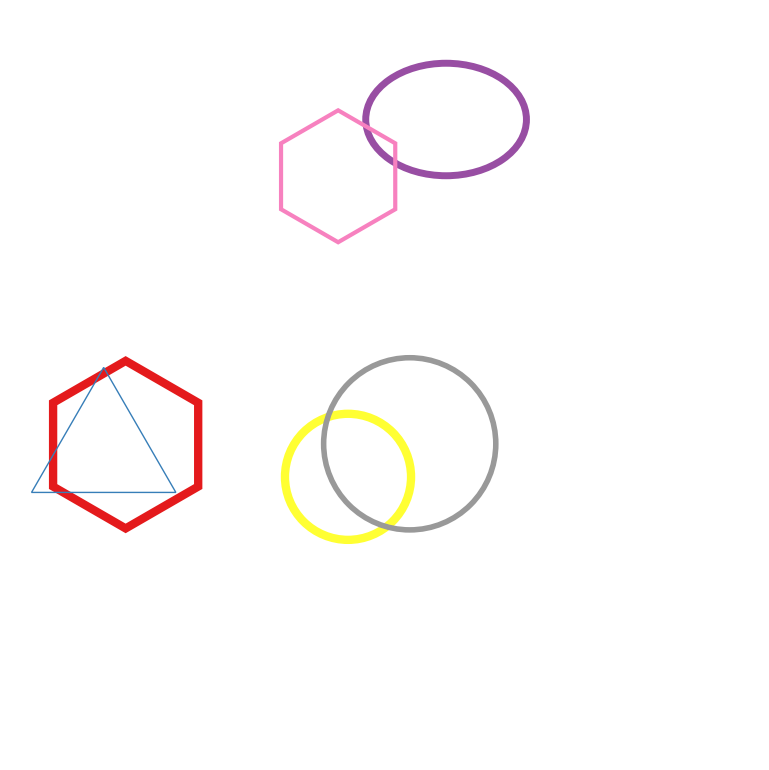[{"shape": "hexagon", "thickness": 3, "radius": 0.54, "center": [0.163, 0.423]}, {"shape": "triangle", "thickness": 0.5, "radius": 0.54, "center": [0.135, 0.415]}, {"shape": "oval", "thickness": 2.5, "radius": 0.52, "center": [0.579, 0.845]}, {"shape": "circle", "thickness": 3, "radius": 0.41, "center": [0.452, 0.381]}, {"shape": "hexagon", "thickness": 1.5, "radius": 0.43, "center": [0.439, 0.771]}, {"shape": "circle", "thickness": 2, "radius": 0.56, "center": [0.532, 0.424]}]